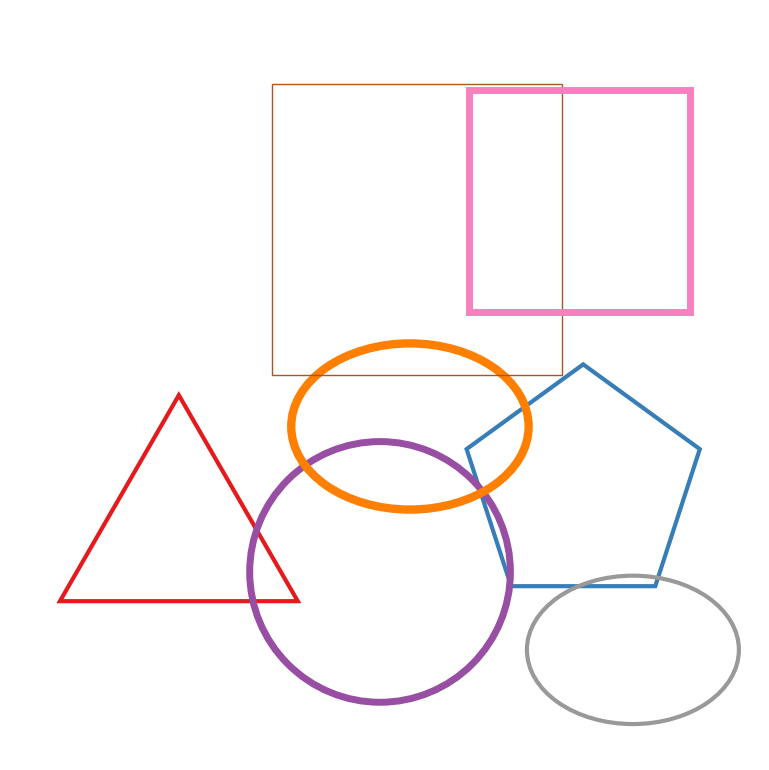[{"shape": "triangle", "thickness": 1.5, "radius": 0.89, "center": [0.232, 0.308]}, {"shape": "pentagon", "thickness": 1.5, "radius": 0.8, "center": [0.757, 0.368]}, {"shape": "circle", "thickness": 2.5, "radius": 0.85, "center": [0.494, 0.257]}, {"shape": "oval", "thickness": 3, "radius": 0.77, "center": [0.532, 0.446]}, {"shape": "square", "thickness": 0.5, "radius": 0.94, "center": [0.541, 0.702]}, {"shape": "square", "thickness": 2.5, "radius": 0.72, "center": [0.753, 0.739]}, {"shape": "oval", "thickness": 1.5, "radius": 0.69, "center": [0.822, 0.156]}]